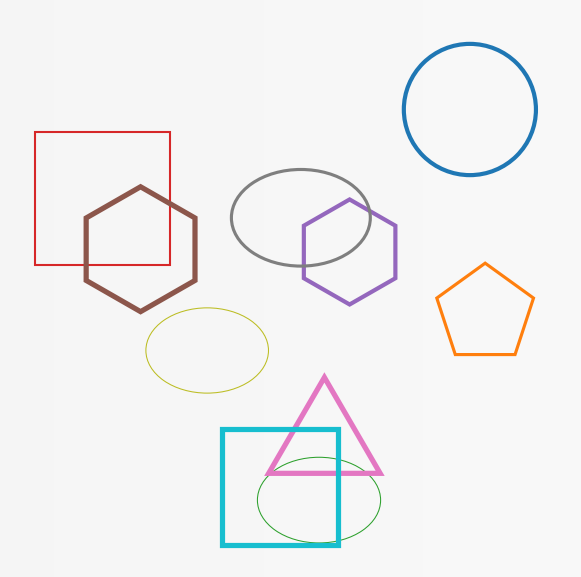[{"shape": "circle", "thickness": 2, "radius": 0.57, "center": [0.808, 0.81]}, {"shape": "pentagon", "thickness": 1.5, "radius": 0.44, "center": [0.835, 0.456]}, {"shape": "oval", "thickness": 0.5, "radius": 0.53, "center": [0.549, 0.133]}, {"shape": "square", "thickness": 1, "radius": 0.58, "center": [0.176, 0.656]}, {"shape": "hexagon", "thickness": 2, "radius": 0.45, "center": [0.601, 0.563]}, {"shape": "hexagon", "thickness": 2.5, "radius": 0.54, "center": [0.242, 0.568]}, {"shape": "triangle", "thickness": 2.5, "radius": 0.55, "center": [0.558, 0.235]}, {"shape": "oval", "thickness": 1.5, "radius": 0.6, "center": [0.518, 0.622]}, {"shape": "oval", "thickness": 0.5, "radius": 0.53, "center": [0.356, 0.392]}, {"shape": "square", "thickness": 2.5, "radius": 0.5, "center": [0.482, 0.156]}]